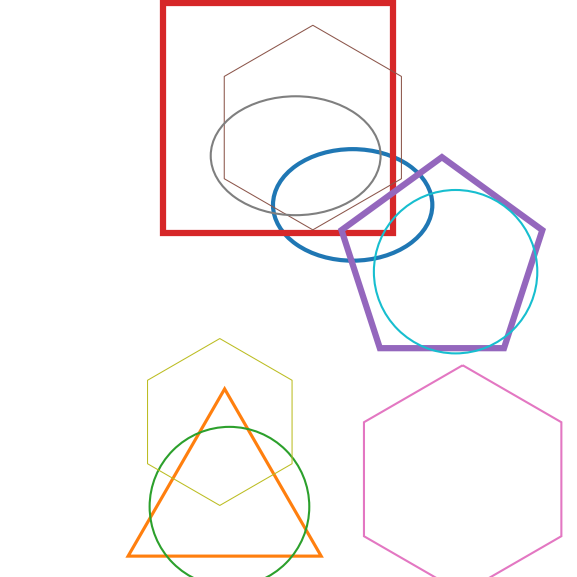[{"shape": "oval", "thickness": 2, "radius": 0.69, "center": [0.611, 0.644]}, {"shape": "triangle", "thickness": 1.5, "radius": 0.97, "center": [0.389, 0.133]}, {"shape": "circle", "thickness": 1, "radius": 0.69, "center": [0.397, 0.122]}, {"shape": "square", "thickness": 3, "radius": 0.99, "center": [0.482, 0.795]}, {"shape": "pentagon", "thickness": 3, "radius": 0.91, "center": [0.765, 0.544]}, {"shape": "hexagon", "thickness": 0.5, "radius": 0.89, "center": [0.542, 0.778]}, {"shape": "hexagon", "thickness": 1, "radius": 0.99, "center": [0.801, 0.169]}, {"shape": "oval", "thickness": 1, "radius": 0.74, "center": [0.512, 0.729]}, {"shape": "hexagon", "thickness": 0.5, "radius": 0.72, "center": [0.381, 0.268]}, {"shape": "circle", "thickness": 1, "radius": 0.71, "center": [0.789, 0.529]}]